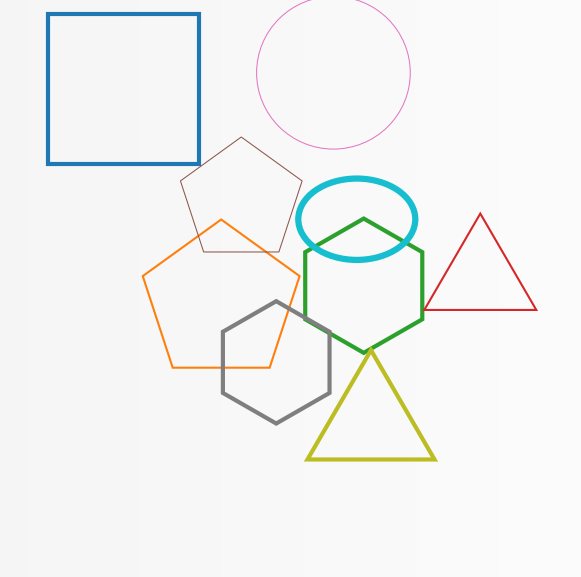[{"shape": "square", "thickness": 2, "radius": 0.65, "center": [0.212, 0.845]}, {"shape": "pentagon", "thickness": 1, "radius": 0.71, "center": [0.381, 0.477]}, {"shape": "hexagon", "thickness": 2, "radius": 0.58, "center": [0.626, 0.504]}, {"shape": "triangle", "thickness": 1, "radius": 0.56, "center": [0.826, 0.518]}, {"shape": "pentagon", "thickness": 0.5, "radius": 0.55, "center": [0.415, 0.652]}, {"shape": "circle", "thickness": 0.5, "radius": 0.66, "center": [0.574, 0.873]}, {"shape": "hexagon", "thickness": 2, "radius": 0.53, "center": [0.475, 0.372]}, {"shape": "triangle", "thickness": 2, "radius": 0.63, "center": [0.638, 0.267]}, {"shape": "oval", "thickness": 3, "radius": 0.5, "center": [0.614, 0.62]}]